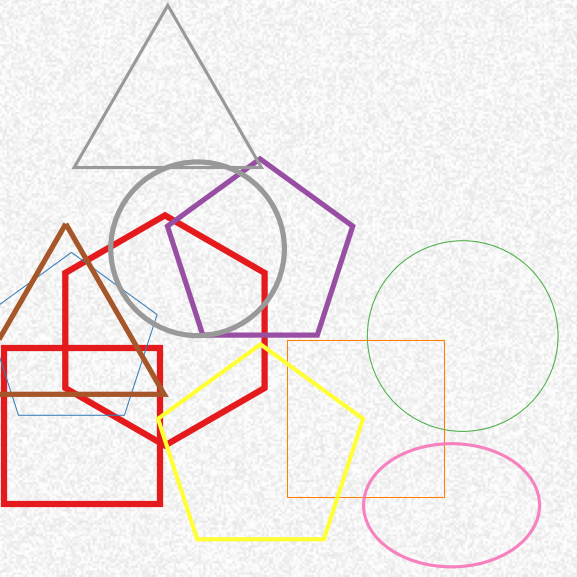[{"shape": "hexagon", "thickness": 3, "radius": 1.0, "center": [0.286, 0.427]}, {"shape": "square", "thickness": 3, "radius": 0.67, "center": [0.142, 0.261]}, {"shape": "pentagon", "thickness": 0.5, "radius": 0.78, "center": [0.124, 0.406]}, {"shape": "circle", "thickness": 0.5, "radius": 0.83, "center": [0.801, 0.417]}, {"shape": "pentagon", "thickness": 2.5, "radius": 0.84, "center": [0.45, 0.555]}, {"shape": "square", "thickness": 0.5, "radius": 0.68, "center": [0.632, 0.274]}, {"shape": "pentagon", "thickness": 2, "radius": 0.93, "center": [0.451, 0.216]}, {"shape": "triangle", "thickness": 2.5, "radius": 0.98, "center": [0.114, 0.415]}, {"shape": "oval", "thickness": 1.5, "radius": 0.76, "center": [0.782, 0.124]}, {"shape": "triangle", "thickness": 1.5, "radius": 0.94, "center": [0.291, 0.803]}, {"shape": "circle", "thickness": 2.5, "radius": 0.75, "center": [0.342, 0.568]}]